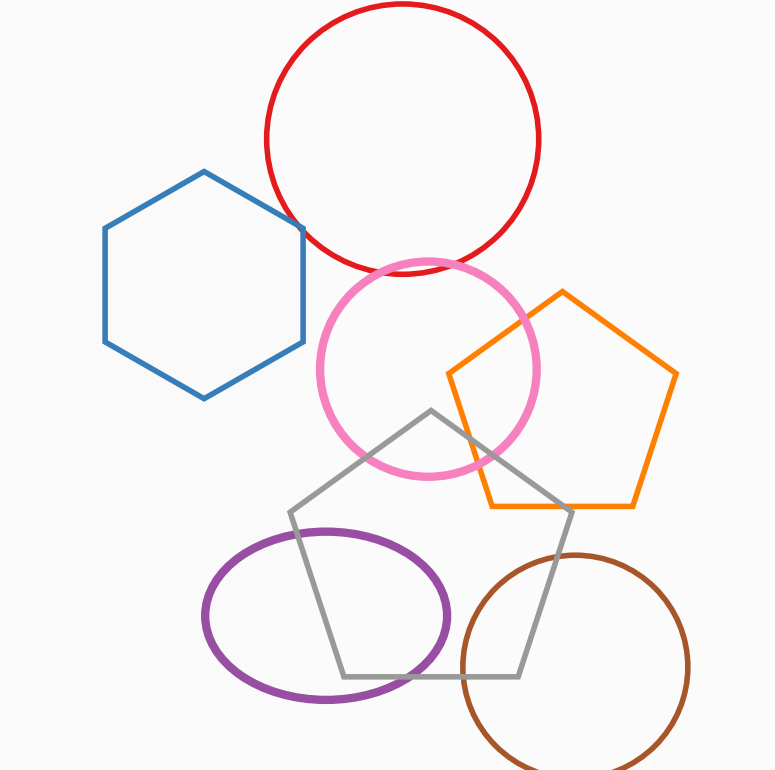[{"shape": "circle", "thickness": 2, "radius": 0.88, "center": [0.52, 0.819]}, {"shape": "hexagon", "thickness": 2, "radius": 0.74, "center": [0.263, 0.63]}, {"shape": "oval", "thickness": 3, "radius": 0.78, "center": [0.421, 0.2]}, {"shape": "pentagon", "thickness": 2, "radius": 0.77, "center": [0.726, 0.467]}, {"shape": "circle", "thickness": 2, "radius": 0.73, "center": [0.742, 0.134]}, {"shape": "circle", "thickness": 3, "radius": 0.7, "center": [0.553, 0.521]}, {"shape": "pentagon", "thickness": 2, "radius": 0.96, "center": [0.556, 0.276]}]